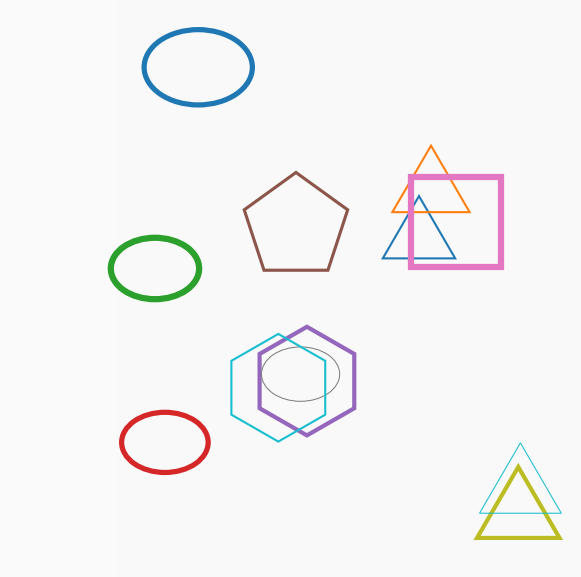[{"shape": "oval", "thickness": 2.5, "radius": 0.47, "center": [0.341, 0.883]}, {"shape": "triangle", "thickness": 1, "radius": 0.36, "center": [0.721, 0.588]}, {"shape": "triangle", "thickness": 1, "radius": 0.38, "center": [0.742, 0.67]}, {"shape": "oval", "thickness": 3, "radius": 0.38, "center": [0.267, 0.534]}, {"shape": "oval", "thickness": 2.5, "radius": 0.37, "center": [0.284, 0.233]}, {"shape": "hexagon", "thickness": 2, "radius": 0.47, "center": [0.528, 0.339]}, {"shape": "pentagon", "thickness": 1.5, "radius": 0.47, "center": [0.509, 0.607]}, {"shape": "square", "thickness": 3, "radius": 0.39, "center": [0.784, 0.615]}, {"shape": "oval", "thickness": 0.5, "radius": 0.34, "center": [0.517, 0.351]}, {"shape": "triangle", "thickness": 2, "radius": 0.41, "center": [0.892, 0.109]}, {"shape": "hexagon", "thickness": 1, "radius": 0.47, "center": [0.479, 0.328]}, {"shape": "triangle", "thickness": 0.5, "radius": 0.41, "center": [0.895, 0.151]}]